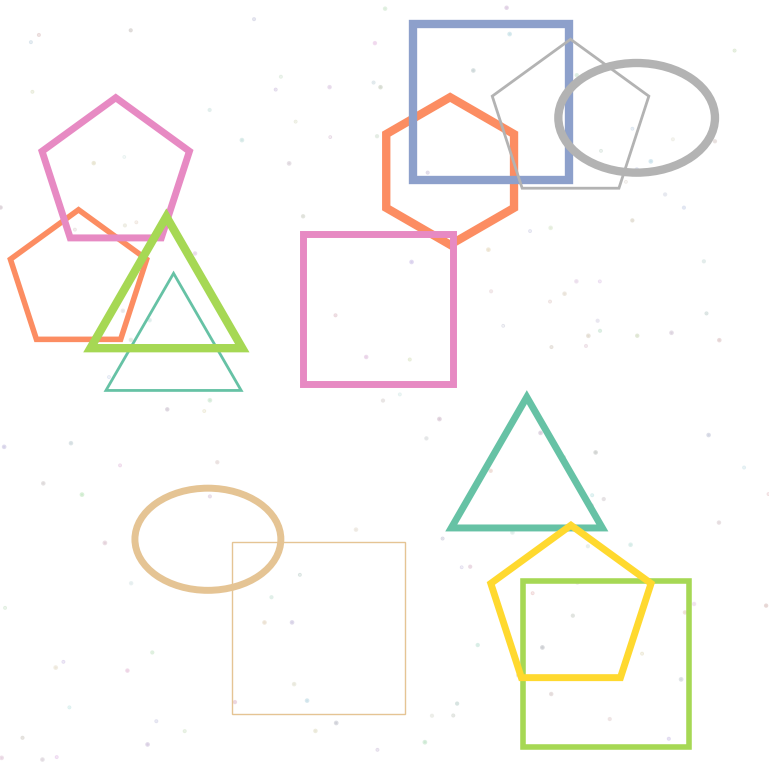[{"shape": "triangle", "thickness": 1, "radius": 0.51, "center": [0.225, 0.544]}, {"shape": "triangle", "thickness": 2.5, "radius": 0.57, "center": [0.684, 0.371]}, {"shape": "pentagon", "thickness": 2, "radius": 0.47, "center": [0.102, 0.635]}, {"shape": "hexagon", "thickness": 3, "radius": 0.48, "center": [0.585, 0.778]}, {"shape": "square", "thickness": 3, "radius": 0.51, "center": [0.637, 0.867]}, {"shape": "square", "thickness": 2.5, "radius": 0.49, "center": [0.491, 0.598]}, {"shape": "pentagon", "thickness": 2.5, "radius": 0.5, "center": [0.15, 0.772]}, {"shape": "square", "thickness": 2, "radius": 0.54, "center": [0.787, 0.137]}, {"shape": "triangle", "thickness": 3, "radius": 0.57, "center": [0.216, 0.605]}, {"shape": "pentagon", "thickness": 2.5, "radius": 0.55, "center": [0.741, 0.208]}, {"shape": "square", "thickness": 0.5, "radius": 0.56, "center": [0.414, 0.184]}, {"shape": "oval", "thickness": 2.5, "radius": 0.47, "center": [0.27, 0.3]}, {"shape": "oval", "thickness": 3, "radius": 0.51, "center": [0.827, 0.847]}, {"shape": "pentagon", "thickness": 1, "radius": 0.53, "center": [0.741, 0.842]}]